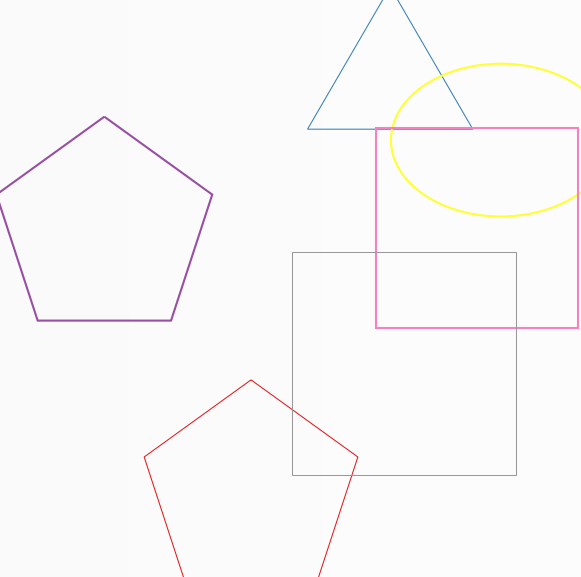[{"shape": "pentagon", "thickness": 0.5, "radius": 0.97, "center": [0.432, 0.148]}, {"shape": "triangle", "thickness": 0.5, "radius": 0.82, "center": [0.671, 0.858]}, {"shape": "pentagon", "thickness": 1, "radius": 0.98, "center": [0.18, 0.602]}, {"shape": "oval", "thickness": 1, "radius": 0.94, "center": [0.862, 0.757]}, {"shape": "square", "thickness": 1, "radius": 0.87, "center": [0.82, 0.604]}, {"shape": "square", "thickness": 0.5, "radius": 0.96, "center": [0.696, 0.369]}]